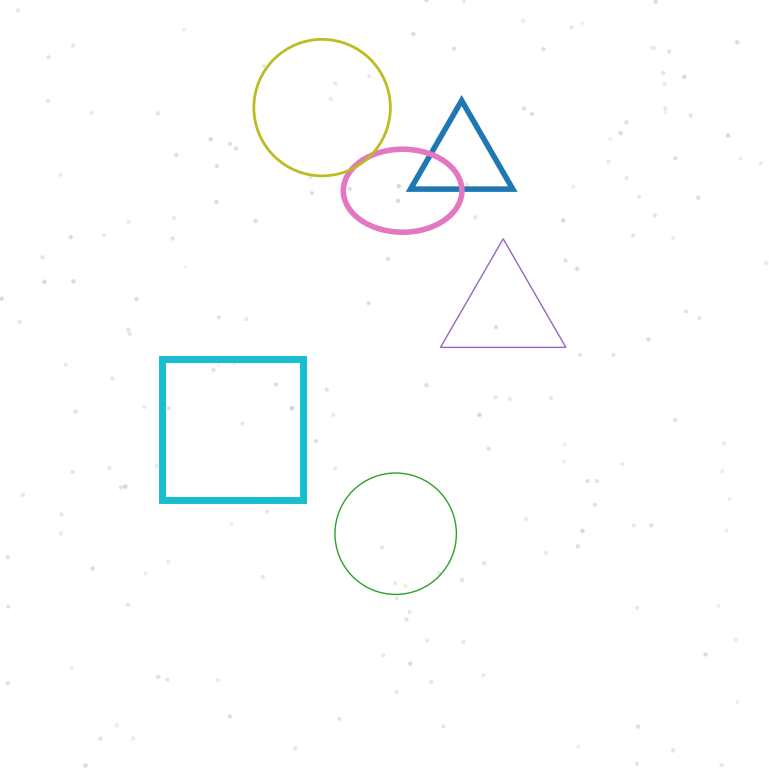[{"shape": "triangle", "thickness": 2, "radius": 0.38, "center": [0.6, 0.793]}, {"shape": "circle", "thickness": 0.5, "radius": 0.39, "center": [0.514, 0.307]}, {"shape": "triangle", "thickness": 0.5, "radius": 0.47, "center": [0.653, 0.596]}, {"shape": "oval", "thickness": 2, "radius": 0.39, "center": [0.523, 0.752]}, {"shape": "circle", "thickness": 1, "radius": 0.44, "center": [0.418, 0.86]}, {"shape": "square", "thickness": 2.5, "radius": 0.46, "center": [0.302, 0.442]}]